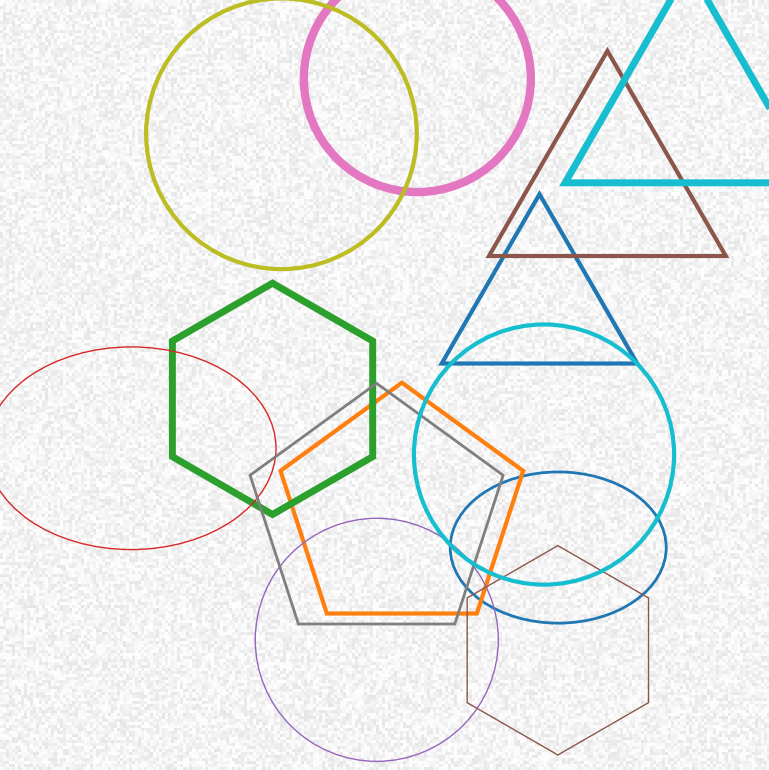[{"shape": "oval", "thickness": 1, "radius": 0.7, "center": [0.725, 0.289]}, {"shape": "triangle", "thickness": 1.5, "radius": 0.73, "center": [0.701, 0.601]}, {"shape": "pentagon", "thickness": 1.5, "radius": 0.83, "center": [0.522, 0.337]}, {"shape": "hexagon", "thickness": 2.5, "radius": 0.75, "center": [0.354, 0.482]}, {"shape": "oval", "thickness": 0.5, "radius": 0.94, "center": [0.17, 0.418]}, {"shape": "circle", "thickness": 0.5, "radius": 0.79, "center": [0.489, 0.169]}, {"shape": "hexagon", "thickness": 0.5, "radius": 0.68, "center": [0.724, 0.155]}, {"shape": "triangle", "thickness": 1.5, "radius": 0.89, "center": [0.789, 0.756]}, {"shape": "circle", "thickness": 3, "radius": 0.74, "center": [0.542, 0.898]}, {"shape": "pentagon", "thickness": 1, "radius": 0.86, "center": [0.489, 0.329]}, {"shape": "circle", "thickness": 1.5, "radius": 0.88, "center": [0.366, 0.826]}, {"shape": "triangle", "thickness": 2.5, "radius": 0.93, "center": [0.895, 0.856]}, {"shape": "circle", "thickness": 1.5, "radius": 0.84, "center": [0.707, 0.41]}]